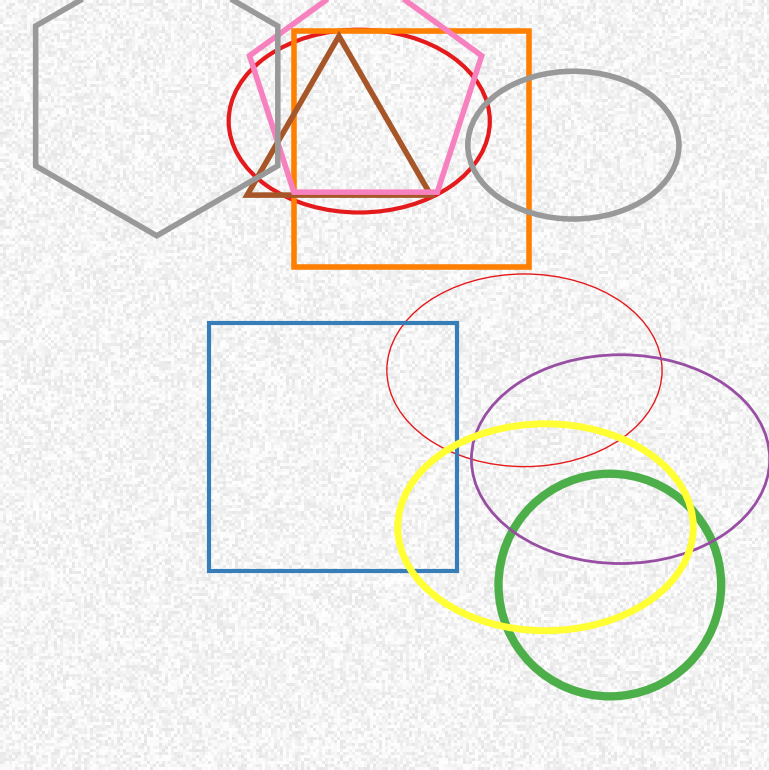[{"shape": "oval", "thickness": 0.5, "radius": 0.89, "center": [0.681, 0.519]}, {"shape": "oval", "thickness": 1.5, "radius": 0.85, "center": [0.467, 0.843]}, {"shape": "square", "thickness": 1.5, "radius": 0.81, "center": [0.433, 0.42]}, {"shape": "circle", "thickness": 3, "radius": 0.72, "center": [0.792, 0.24]}, {"shape": "oval", "thickness": 1, "radius": 0.97, "center": [0.806, 0.404]}, {"shape": "square", "thickness": 2, "radius": 0.76, "center": [0.535, 0.806]}, {"shape": "oval", "thickness": 2.5, "radius": 0.96, "center": [0.708, 0.315]}, {"shape": "triangle", "thickness": 2, "radius": 0.69, "center": [0.44, 0.815]}, {"shape": "pentagon", "thickness": 2, "radius": 0.79, "center": [0.475, 0.879]}, {"shape": "oval", "thickness": 2, "radius": 0.69, "center": [0.745, 0.812]}, {"shape": "hexagon", "thickness": 2, "radius": 0.91, "center": [0.204, 0.875]}]